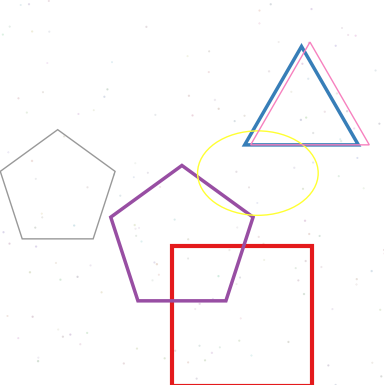[{"shape": "square", "thickness": 3, "radius": 0.9, "center": [0.628, 0.179]}, {"shape": "triangle", "thickness": 2.5, "radius": 0.85, "center": [0.783, 0.709]}, {"shape": "pentagon", "thickness": 2.5, "radius": 0.97, "center": [0.473, 0.376]}, {"shape": "oval", "thickness": 1, "radius": 0.78, "center": [0.67, 0.55]}, {"shape": "triangle", "thickness": 1, "radius": 0.89, "center": [0.805, 0.713]}, {"shape": "pentagon", "thickness": 1, "radius": 0.78, "center": [0.15, 0.506]}]